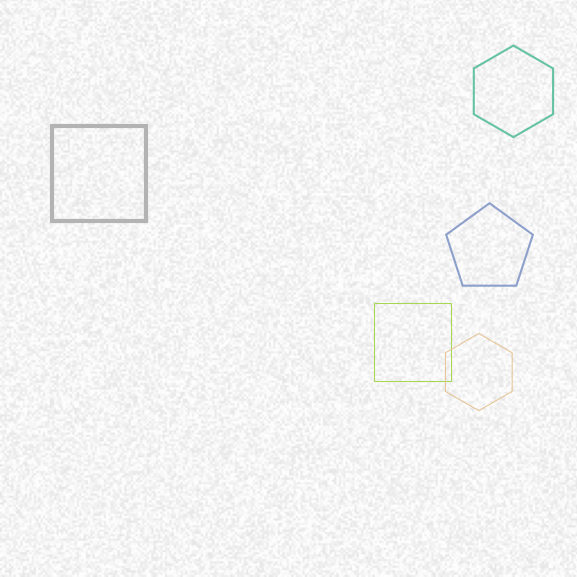[{"shape": "hexagon", "thickness": 1, "radius": 0.4, "center": [0.889, 0.841]}, {"shape": "pentagon", "thickness": 1, "radius": 0.39, "center": [0.848, 0.568]}, {"shape": "square", "thickness": 0.5, "radius": 0.34, "center": [0.714, 0.407]}, {"shape": "hexagon", "thickness": 0.5, "radius": 0.33, "center": [0.829, 0.355]}, {"shape": "square", "thickness": 2, "radius": 0.41, "center": [0.172, 0.699]}]